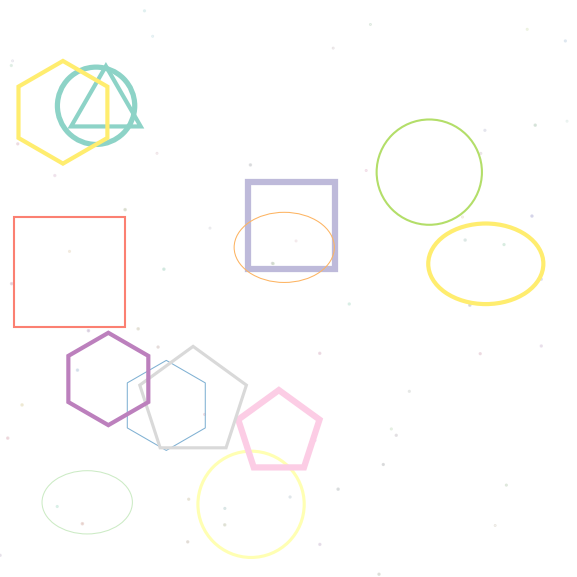[{"shape": "circle", "thickness": 2.5, "radius": 0.33, "center": [0.166, 0.816]}, {"shape": "triangle", "thickness": 2, "radius": 0.35, "center": [0.183, 0.815]}, {"shape": "circle", "thickness": 1.5, "radius": 0.46, "center": [0.435, 0.126]}, {"shape": "square", "thickness": 3, "radius": 0.38, "center": [0.505, 0.608]}, {"shape": "square", "thickness": 1, "radius": 0.48, "center": [0.12, 0.529]}, {"shape": "hexagon", "thickness": 0.5, "radius": 0.39, "center": [0.288, 0.297]}, {"shape": "oval", "thickness": 0.5, "radius": 0.43, "center": [0.492, 0.571]}, {"shape": "circle", "thickness": 1, "radius": 0.46, "center": [0.743, 0.701]}, {"shape": "pentagon", "thickness": 3, "radius": 0.37, "center": [0.483, 0.25]}, {"shape": "pentagon", "thickness": 1.5, "radius": 0.49, "center": [0.334, 0.302]}, {"shape": "hexagon", "thickness": 2, "radius": 0.4, "center": [0.188, 0.343]}, {"shape": "oval", "thickness": 0.5, "radius": 0.39, "center": [0.151, 0.129]}, {"shape": "oval", "thickness": 2, "radius": 0.5, "center": [0.841, 0.542]}, {"shape": "hexagon", "thickness": 2, "radius": 0.44, "center": [0.109, 0.805]}]